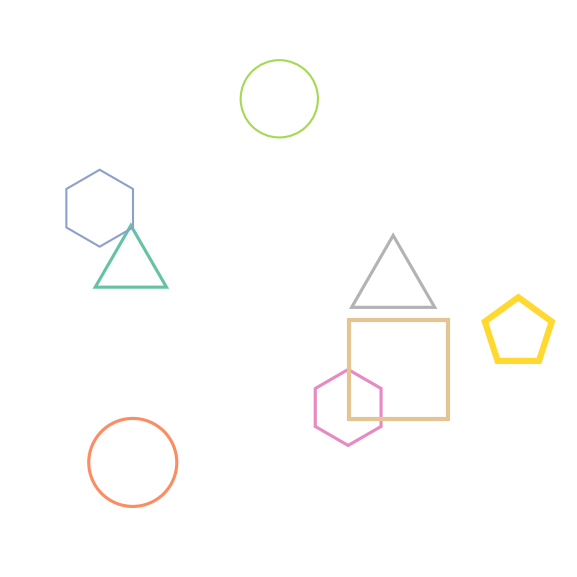[{"shape": "triangle", "thickness": 1.5, "radius": 0.36, "center": [0.227, 0.537]}, {"shape": "circle", "thickness": 1.5, "radius": 0.38, "center": [0.23, 0.198]}, {"shape": "hexagon", "thickness": 1, "radius": 0.33, "center": [0.173, 0.639]}, {"shape": "hexagon", "thickness": 1.5, "radius": 0.33, "center": [0.603, 0.294]}, {"shape": "circle", "thickness": 1, "radius": 0.33, "center": [0.484, 0.828]}, {"shape": "pentagon", "thickness": 3, "radius": 0.3, "center": [0.897, 0.423]}, {"shape": "square", "thickness": 2, "radius": 0.43, "center": [0.69, 0.359]}, {"shape": "triangle", "thickness": 1.5, "radius": 0.42, "center": [0.681, 0.508]}]